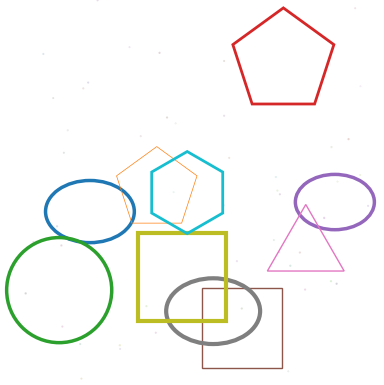[{"shape": "oval", "thickness": 2.5, "radius": 0.58, "center": [0.234, 0.45]}, {"shape": "pentagon", "thickness": 0.5, "radius": 0.55, "center": [0.407, 0.509]}, {"shape": "circle", "thickness": 2.5, "radius": 0.68, "center": [0.154, 0.246]}, {"shape": "pentagon", "thickness": 2, "radius": 0.69, "center": [0.736, 0.841]}, {"shape": "oval", "thickness": 2.5, "radius": 0.51, "center": [0.87, 0.475]}, {"shape": "square", "thickness": 1, "radius": 0.52, "center": [0.63, 0.148]}, {"shape": "triangle", "thickness": 1, "radius": 0.58, "center": [0.794, 0.354]}, {"shape": "oval", "thickness": 3, "radius": 0.61, "center": [0.554, 0.192]}, {"shape": "square", "thickness": 3, "radius": 0.57, "center": [0.474, 0.28]}, {"shape": "hexagon", "thickness": 2, "radius": 0.53, "center": [0.486, 0.5]}]